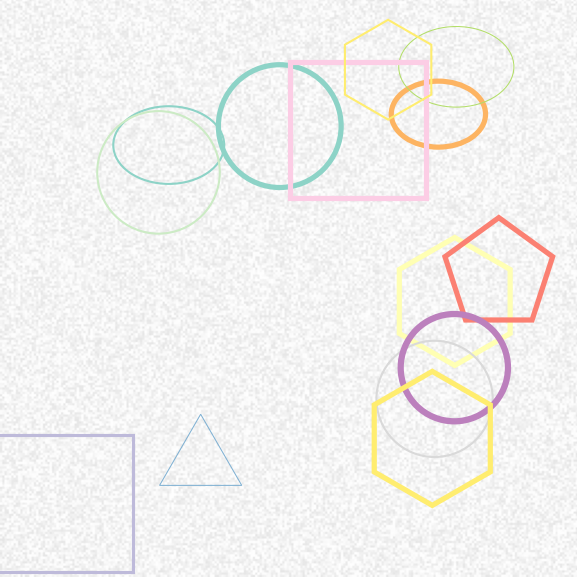[{"shape": "oval", "thickness": 1, "radius": 0.48, "center": [0.292, 0.748]}, {"shape": "circle", "thickness": 2.5, "radius": 0.53, "center": [0.484, 0.781]}, {"shape": "hexagon", "thickness": 2.5, "radius": 0.55, "center": [0.787, 0.477]}, {"shape": "square", "thickness": 1.5, "radius": 0.59, "center": [0.112, 0.127]}, {"shape": "pentagon", "thickness": 2.5, "radius": 0.49, "center": [0.864, 0.524]}, {"shape": "triangle", "thickness": 0.5, "radius": 0.41, "center": [0.347, 0.2]}, {"shape": "oval", "thickness": 2.5, "radius": 0.41, "center": [0.759, 0.801]}, {"shape": "oval", "thickness": 0.5, "radius": 0.5, "center": [0.79, 0.883]}, {"shape": "square", "thickness": 2.5, "radius": 0.59, "center": [0.62, 0.774]}, {"shape": "circle", "thickness": 1, "radius": 0.5, "center": [0.753, 0.308]}, {"shape": "circle", "thickness": 3, "radius": 0.46, "center": [0.787, 0.362]}, {"shape": "circle", "thickness": 1, "radius": 0.53, "center": [0.274, 0.701]}, {"shape": "hexagon", "thickness": 2.5, "radius": 0.58, "center": [0.749, 0.24]}, {"shape": "hexagon", "thickness": 1, "radius": 0.43, "center": [0.672, 0.878]}]